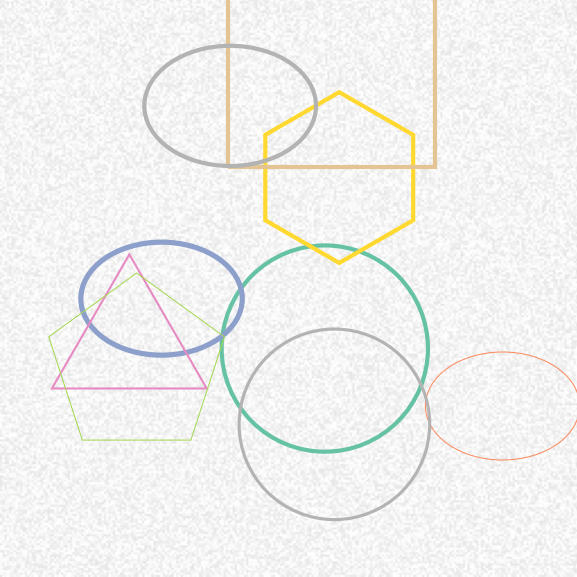[{"shape": "circle", "thickness": 2, "radius": 0.89, "center": [0.562, 0.396]}, {"shape": "oval", "thickness": 0.5, "radius": 0.67, "center": [0.87, 0.296]}, {"shape": "oval", "thickness": 2.5, "radius": 0.7, "center": [0.28, 0.482]}, {"shape": "triangle", "thickness": 1, "radius": 0.77, "center": [0.224, 0.404]}, {"shape": "pentagon", "thickness": 0.5, "radius": 0.8, "center": [0.237, 0.366]}, {"shape": "hexagon", "thickness": 2, "radius": 0.74, "center": [0.587, 0.692]}, {"shape": "square", "thickness": 2, "radius": 0.9, "center": [0.574, 0.889]}, {"shape": "oval", "thickness": 2, "radius": 0.74, "center": [0.399, 0.816]}, {"shape": "circle", "thickness": 1.5, "radius": 0.82, "center": [0.579, 0.264]}]